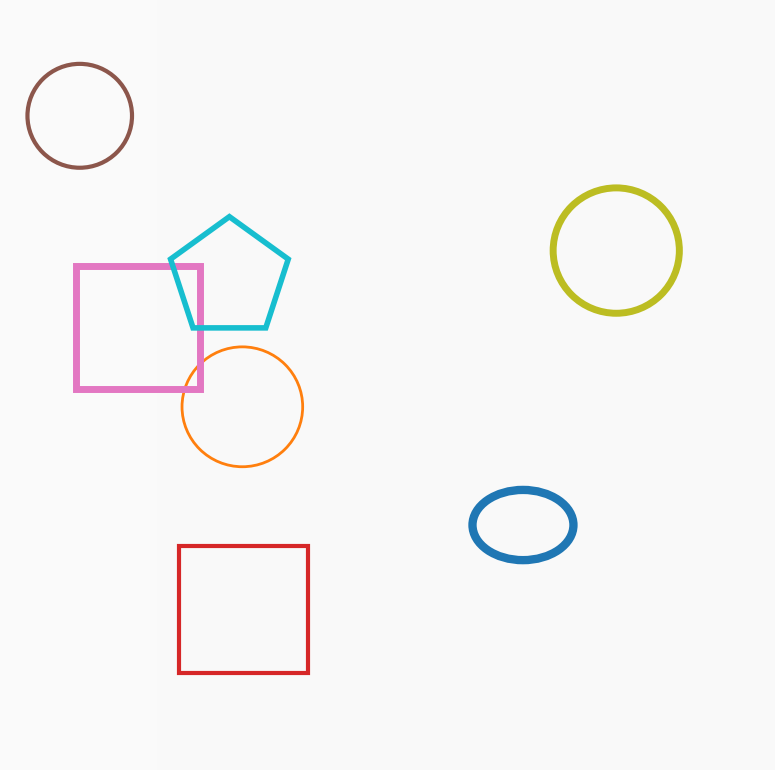[{"shape": "oval", "thickness": 3, "radius": 0.33, "center": [0.675, 0.318]}, {"shape": "circle", "thickness": 1, "radius": 0.39, "center": [0.313, 0.472]}, {"shape": "square", "thickness": 1.5, "radius": 0.41, "center": [0.314, 0.208]}, {"shape": "circle", "thickness": 1.5, "radius": 0.34, "center": [0.103, 0.85]}, {"shape": "square", "thickness": 2.5, "radius": 0.4, "center": [0.178, 0.575]}, {"shape": "circle", "thickness": 2.5, "radius": 0.41, "center": [0.795, 0.675]}, {"shape": "pentagon", "thickness": 2, "radius": 0.4, "center": [0.296, 0.639]}]